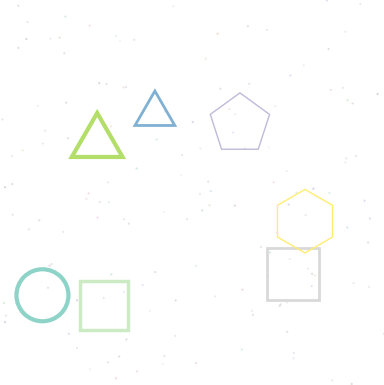[{"shape": "circle", "thickness": 3, "radius": 0.34, "center": [0.11, 0.233]}, {"shape": "pentagon", "thickness": 1, "radius": 0.4, "center": [0.623, 0.678]}, {"shape": "triangle", "thickness": 2, "radius": 0.3, "center": [0.402, 0.704]}, {"shape": "triangle", "thickness": 3, "radius": 0.38, "center": [0.252, 0.63]}, {"shape": "square", "thickness": 2, "radius": 0.34, "center": [0.76, 0.289]}, {"shape": "square", "thickness": 2.5, "radius": 0.31, "center": [0.27, 0.206]}, {"shape": "hexagon", "thickness": 1, "radius": 0.41, "center": [0.792, 0.425]}]